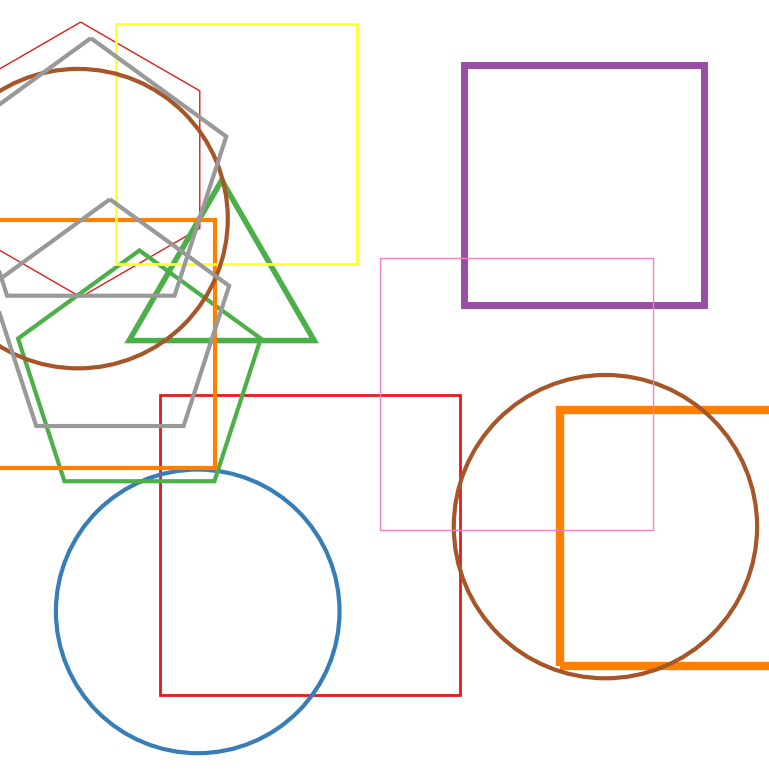[{"shape": "hexagon", "thickness": 0.5, "radius": 0.89, "center": [0.105, 0.793]}, {"shape": "square", "thickness": 1, "radius": 0.98, "center": [0.403, 0.292]}, {"shape": "circle", "thickness": 1.5, "radius": 0.92, "center": [0.257, 0.206]}, {"shape": "triangle", "thickness": 2, "radius": 0.69, "center": [0.288, 0.627]}, {"shape": "pentagon", "thickness": 1.5, "radius": 0.83, "center": [0.181, 0.509]}, {"shape": "square", "thickness": 2.5, "radius": 0.78, "center": [0.758, 0.76]}, {"shape": "square", "thickness": 3, "radius": 0.83, "center": [0.894, 0.301]}, {"shape": "square", "thickness": 1.5, "radius": 0.81, "center": [0.118, 0.553]}, {"shape": "square", "thickness": 1, "radius": 0.78, "center": [0.307, 0.813]}, {"shape": "circle", "thickness": 1.5, "radius": 0.98, "center": [0.786, 0.316]}, {"shape": "circle", "thickness": 1.5, "radius": 0.97, "center": [0.101, 0.716]}, {"shape": "square", "thickness": 0.5, "radius": 0.89, "center": [0.671, 0.488]}, {"shape": "pentagon", "thickness": 1.5, "radius": 0.92, "center": [0.118, 0.766]}, {"shape": "pentagon", "thickness": 1.5, "radius": 0.81, "center": [0.143, 0.578]}]